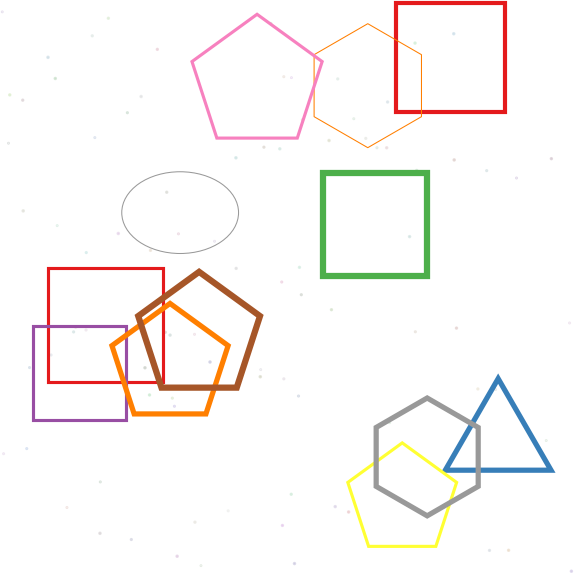[{"shape": "square", "thickness": 2, "radius": 0.47, "center": [0.78, 0.9]}, {"shape": "square", "thickness": 1.5, "radius": 0.5, "center": [0.183, 0.436]}, {"shape": "triangle", "thickness": 2.5, "radius": 0.53, "center": [0.863, 0.238]}, {"shape": "square", "thickness": 3, "radius": 0.45, "center": [0.649, 0.611]}, {"shape": "square", "thickness": 1.5, "radius": 0.41, "center": [0.138, 0.353]}, {"shape": "pentagon", "thickness": 2.5, "radius": 0.53, "center": [0.294, 0.368]}, {"shape": "hexagon", "thickness": 0.5, "radius": 0.54, "center": [0.637, 0.851]}, {"shape": "pentagon", "thickness": 1.5, "radius": 0.5, "center": [0.696, 0.133]}, {"shape": "pentagon", "thickness": 3, "radius": 0.55, "center": [0.345, 0.418]}, {"shape": "pentagon", "thickness": 1.5, "radius": 0.59, "center": [0.445, 0.856]}, {"shape": "oval", "thickness": 0.5, "radius": 0.51, "center": [0.312, 0.631]}, {"shape": "hexagon", "thickness": 2.5, "radius": 0.51, "center": [0.74, 0.208]}]